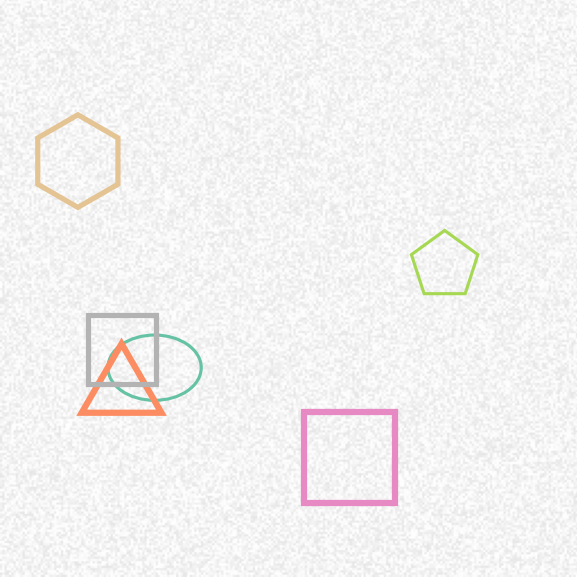[{"shape": "oval", "thickness": 1.5, "radius": 0.4, "center": [0.268, 0.362]}, {"shape": "triangle", "thickness": 3, "radius": 0.4, "center": [0.211, 0.324]}, {"shape": "square", "thickness": 3, "radius": 0.39, "center": [0.605, 0.208]}, {"shape": "pentagon", "thickness": 1.5, "radius": 0.3, "center": [0.77, 0.54]}, {"shape": "hexagon", "thickness": 2.5, "radius": 0.4, "center": [0.135, 0.72]}, {"shape": "square", "thickness": 2.5, "radius": 0.3, "center": [0.211, 0.394]}]